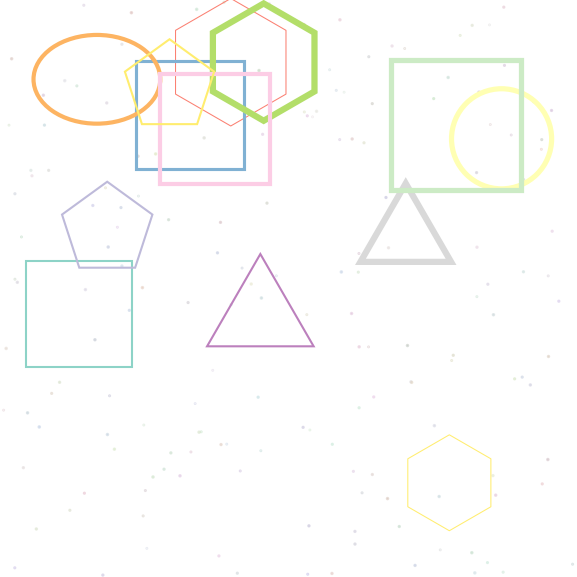[{"shape": "square", "thickness": 1, "radius": 0.46, "center": [0.137, 0.456]}, {"shape": "circle", "thickness": 2.5, "radius": 0.43, "center": [0.869, 0.759]}, {"shape": "pentagon", "thickness": 1, "radius": 0.41, "center": [0.186, 0.602]}, {"shape": "hexagon", "thickness": 0.5, "radius": 0.55, "center": [0.4, 0.891]}, {"shape": "square", "thickness": 1.5, "radius": 0.47, "center": [0.329, 0.801]}, {"shape": "oval", "thickness": 2, "radius": 0.55, "center": [0.168, 0.862]}, {"shape": "hexagon", "thickness": 3, "radius": 0.51, "center": [0.457, 0.892]}, {"shape": "square", "thickness": 2, "radius": 0.48, "center": [0.373, 0.776]}, {"shape": "triangle", "thickness": 3, "radius": 0.45, "center": [0.703, 0.591]}, {"shape": "triangle", "thickness": 1, "radius": 0.53, "center": [0.451, 0.453]}, {"shape": "square", "thickness": 2.5, "radius": 0.57, "center": [0.79, 0.783]}, {"shape": "hexagon", "thickness": 0.5, "radius": 0.42, "center": [0.778, 0.163]}, {"shape": "pentagon", "thickness": 1, "radius": 0.41, "center": [0.294, 0.85]}]